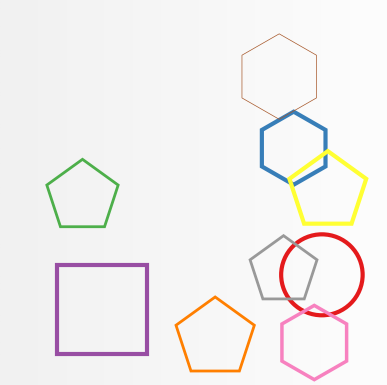[{"shape": "circle", "thickness": 3, "radius": 0.53, "center": [0.831, 0.286]}, {"shape": "hexagon", "thickness": 3, "radius": 0.47, "center": [0.758, 0.615]}, {"shape": "pentagon", "thickness": 2, "radius": 0.48, "center": [0.213, 0.489]}, {"shape": "square", "thickness": 3, "radius": 0.58, "center": [0.263, 0.197]}, {"shape": "pentagon", "thickness": 2, "radius": 0.53, "center": [0.555, 0.122]}, {"shape": "pentagon", "thickness": 3, "radius": 0.52, "center": [0.846, 0.503]}, {"shape": "hexagon", "thickness": 0.5, "radius": 0.55, "center": [0.721, 0.801]}, {"shape": "hexagon", "thickness": 2.5, "radius": 0.48, "center": [0.811, 0.11]}, {"shape": "pentagon", "thickness": 2, "radius": 0.45, "center": [0.732, 0.297]}]